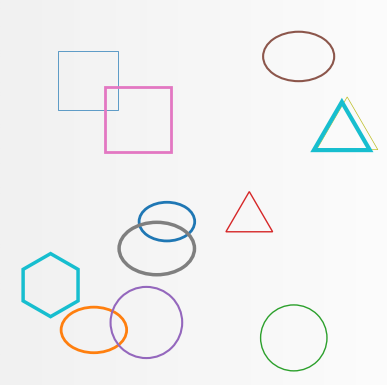[{"shape": "square", "thickness": 0.5, "radius": 0.38, "center": [0.227, 0.79]}, {"shape": "oval", "thickness": 2, "radius": 0.36, "center": [0.431, 0.424]}, {"shape": "oval", "thickness": 2, "radius": 0.42, "center": [0.242, 0.143]}, {"shape": "circle", "thickness": 1, "radius": 0.43, "center": [0.758, 0.122]}, {"shape": "triangle", "thickness": 1, "radius": 0.35, "center": [0.643, 0.433]}, {"shape": "circle", "thickness": 1.5, "radius": 0.46, "center": [0.378, 0.162]}, {"shape": "oval", "thickness": 1.5, "radius": 0.46, "center": [0.771, 0.853]}, {"shape": "square", "thickness": 2, "radius": 0.42, "center": [0.356, 0.69]}, {"shape": "oval", "thickness": 2.5, "radius": 0.49, "center": [0.405, 0.354]}, {"shape": "triangle", "thickness": 0.5, "radius": 0.46, "center": [0.896, 0.657]}, {"shape": "triangle", "thickness": 3, "radius": 0.42, "center": [0.882, 0.652]}, {"shape": "hexagon", "thickness": 2.5, "radius": 0.41, "center": [0.131, 0.259]}]